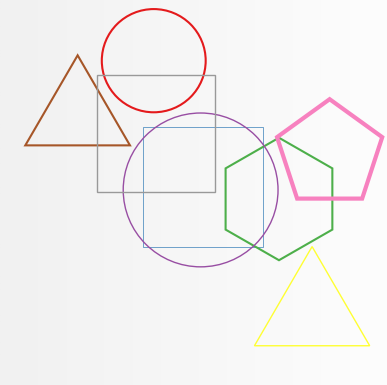[{"shape": "circle", "thickness": 1.5, "radius": 0.67, "center": [0.397, 0.842]}, {"shape": "square", "thickness": 0.5, "radius": 0.77, "center": [0.524, 0.514]}, {"shape": "hexagon", "thickness": 1.5, "radius": 0.8, "center": [0.72, 0.483]}, {"shape": "circle", "thickness": 1, "radius": 1.0, "center": [0.518, 0.507]}, {"shape": "triangle", "thickness": 1, "radius": 0.86, "center": [0.805, 0.188]}, {"shape": "triangle", "thickness": 1.5, "radius": 0.78, "center": [0.2, 0.7]}, {"shape": "pentagon", "thickness": 3, "radius": 0.71, "center": [0.851, 0.6]}, {"shape": "square", "thickness": 1, "radius": 0.76, "center": [0.403, 0.653]}]